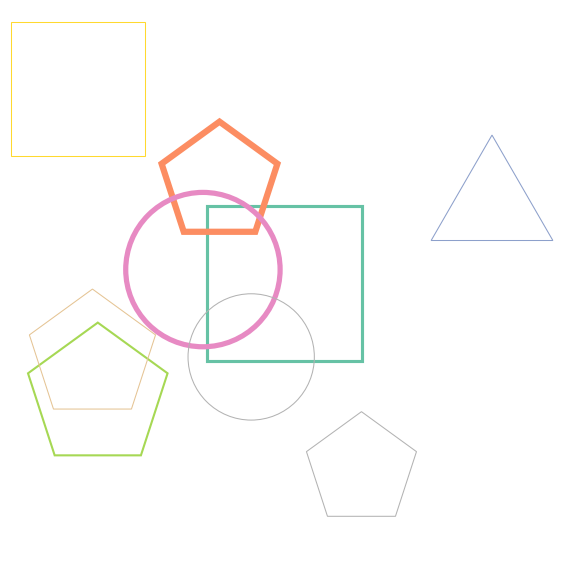[{"shape": "square", "thickness": 1.5, "radius": 0.67, "center": [0.493, 0.508]}, {"shape": "pentagon", "thickness": 3, "radius": 0.53, "center": [0.38, 0.683]}, {"shape": "triangle", "thickness": 0.5, "radius": 0.61, "center": [0.852, 0.644]}, {"shape": "circle", "thickness": 2.5, "radius": 0.67, "center": [0.351, 0.532]}, {"shape": "pentagon", "thickness": 1, "radius": 0.64, "center": [0.169, 0.313]}, {"shape": "square", "thickness": 0.5, "radius": 0.58, "center": [0.136, 0.844]}, {"shape": "pentagon", "thickness": 0.5, "radius": 0.57, "center": [0.16, 0.384]}, {"shape": "pentagon", "thickness": 0.5, "radius": 0.5, "center": [0.626, 0.186]}, {"shape": "circle", "thickness": 0.5, "radius": 0.55, "center": [0.435, 0.381]}]